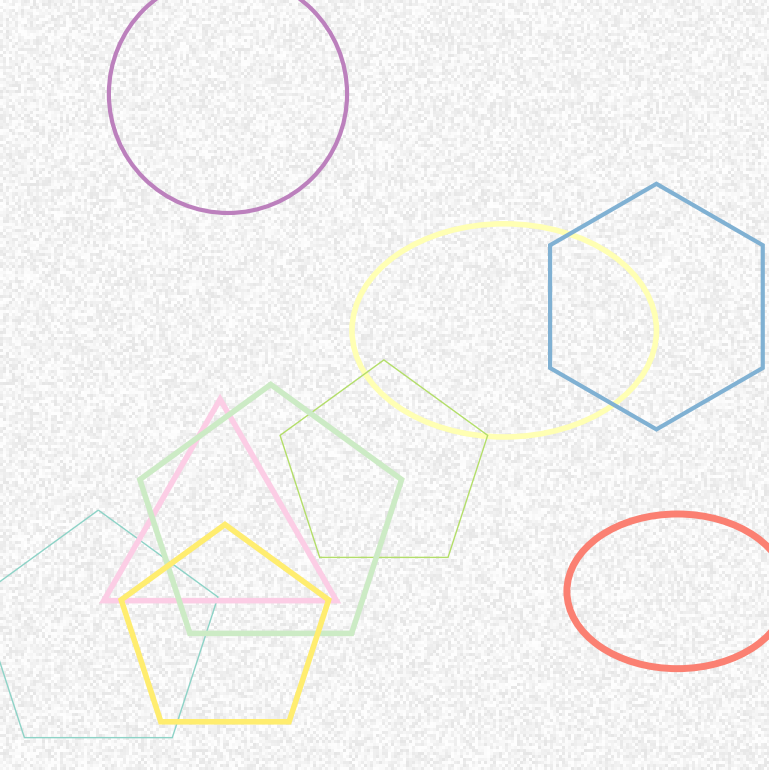[{"shape": "pentagon", "thickness": 0.5, "radius": 0.82, "center": [0.128, 0.174]}, {"shape": "oval", "thickness": 2, "radius": 0.99, "center": [0.655, 0.571]}, {"shape": "oval", "thickness": 2.5, "radius": 0.72, "center": [0.88, 0.232]}, {"shape": "hexagon", "thickness": 1.5, "radius": 0.8, "center": [0.852, 0.602]}, {"shape": "pentagon", "thickness": 0.5, "radius": 0.71, "center": [0.499, 0.391]}, {"shape": "triangle", "thickness": 2, "radius": 0.87, "center": [0.286, 0.307]}, {"shape": "circle", "thickness": 1.5, "radius": 0.77, "center": [0.296, 0.878]}, {"shape": "pentagon", "thickness": 2, "radius": 0.89, "center": [0.352, 0.322]}, {"shape": "pentagon", "thickness": 2, "radius": 0.71, "center": [0.292, 0.177]}]